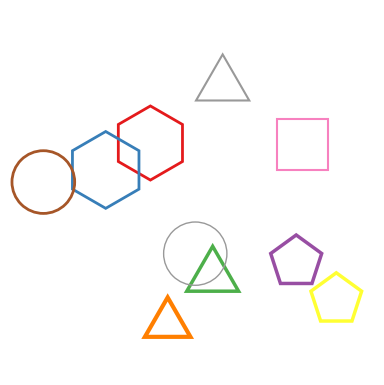[{"shape": "hexagon", "thickness": 2, "radius": 0.48, "center": [0.391, 0.629]}, {"shape": "hexagon", "thickness": 2, "radius": 0.5, "center": [0.275, 0.559]}, {"shape": "triangle", "thickness": 2.5, "radius": 0.39, "center": [0.552, 0.282]}, {"shape": "pentagon", "thickness": 2.5, "radius": 0.35, "center": [0.769, 0.32]}, {"shape": "triangle", "thickness": 3, "radius": 0.34, "center": [0.436, 0.159]}, {"shape": "pentagon", "thickness": 2.5, "radius": 0.35, "center": [0.873, 0.222]}, {"shape": "circle", "thickness": 2, "radius": 0.41, "center": [0.113, 0.527]}, {"shape": "square", "thickness": 1.5, "radius": 0.33, "center": [0.786, 0.625]}, {"shape": "triangle", "thickness": 1.5, "radius": 0.4, "center": [0.578, 0.779]}, {"shape": "circle", "thickness": 1, "radius": 0.41, "center": [0.507, 0.341]}]